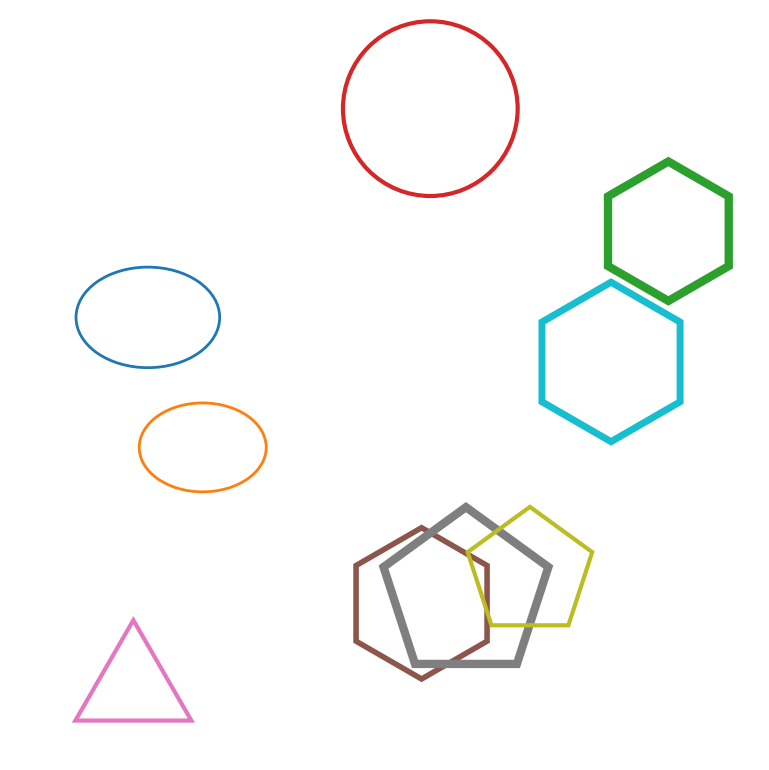[{"shape": "oval", "thickness": 1, "radius": 0.47, "center": [0.192, 0.588]}, {"shape": "oval", "thickness": 1, "radius": 0.41, "center": [0.263, 0.419]}, {"shape": "hexagon", "thickness": 3, "radius": 0.45, "center": [0.868, 0.7]}, {"shape": "circle", "thickness": 1.5, "radius": 0.57, "center": [0.559, 0.859]}, {"shape": "hexagon", "thickness": 2, "radius": 0.49, "center": [0.547, 0.216]}, {"shape": "triangle", "thickness": 1.5, "radius": 0.43, "center": [0.173, 0.108]}, {"shape": "pentagon", "thickness": 3, "radius": 0.56, "center": [0.605, 0.229]}, {"shape": "pentagon", "thickness": 1.5, "radius": 0.43, "center": [0.688, 0.257]}, {"shape": "hexagon", "thickness": 2.5, "radius": 0.52, "center": [0.794, 0.53]}]